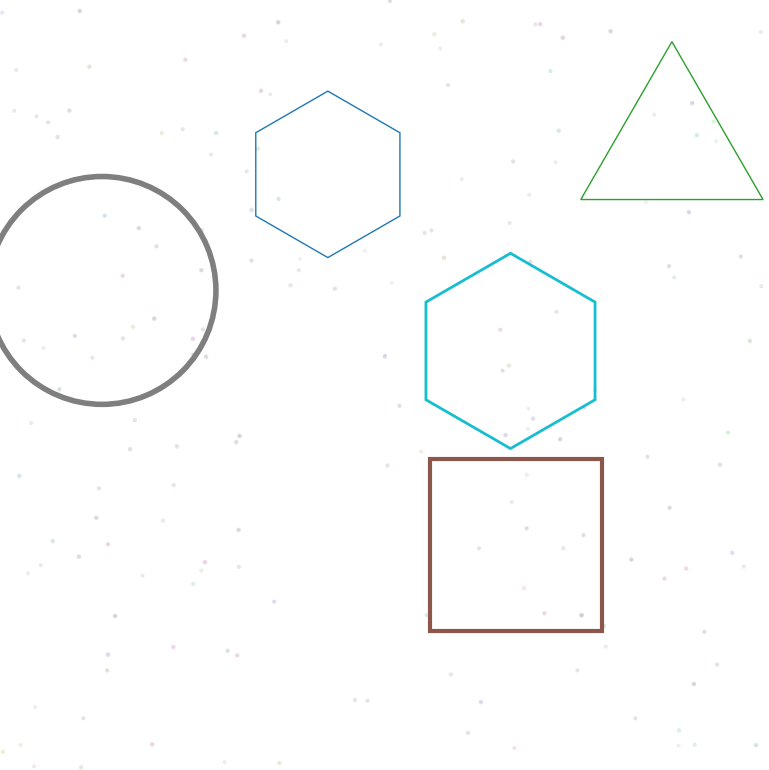[{"shape": "hexagon", "thickness": 0.5, "radius": 0.54, "center": [0.426, 0.774]}, {"shape": "triangle", "thickness": 0.5, "radius": 0.68, "center": [0.873, 0.809]}, {"shape": "square", "thickness": 1.5, "radius": 0.56, "center": [0.671, 0.292]}, {"shape": "circle", "thickness": 2, "radius": 0.74, "center": [0.132, 0.623]}, {"shape": "hexagon", "thickness": 1, "radius": 0.63, "center": [0.663, 0.544]}]